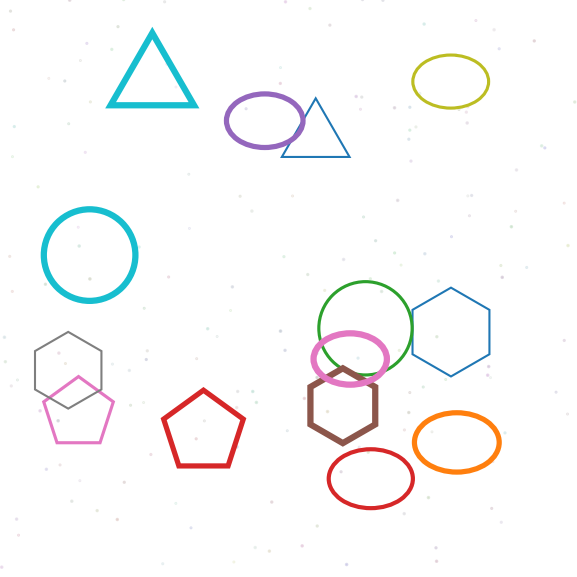[{"shape": "triangle", "thickness": 1, "radius": 0.34, "center": [0.547, 0.761]}, {"shape": "hexagon", "thickness": 1, "radius": 0.38, "center": [0.781, 0.424]}, {"shape": "oval", "thickness": 2.5, "radius": 0.37, "center": [0.791, 0.233]}, {"shape": "circle", "thickness": 1.5, "radius": 0.4, "center": [0.633, 0.431]}, {"shape": "pentagon", "thickness": 2.5, "radius": 0.36, "center": [0.352, 0.251]}, {"shape": "oval", "thickness": 2, "radius": 0.36, "center": [0.642, 0.17]}, {"shape": "oval", "thickness": 2.5, "radius": 0.33, "center": [0.458, 0.79]}, {"shape": "hexagon", "thickness": 3, "radius": 0.32, "center": [0.594, 0.297]}, {"shape": "oval", "thickness": 3, "radius": 0.32, "center": [0.606, 0.378]}, {"shape": "pentagon", "thickness": 1.5, "radius": 0.32, "center": [0.136, 0.284]}, {"shape": "hexagon", "thickness": 1, "radius": 0.33, "center": [0.118, 0.358]}, {"shape": "oval", "thickness": 1.5, "radius": 0.33, "center": [0.78, 0.858]}, {"shape": "triangle", "thickness": 3, "radius": 0.42, "center": [0.264, 0.859]}, {"shape": "circle", "thickness": 3, "radius": 0.4, "center": [0.155, 0.557]}]